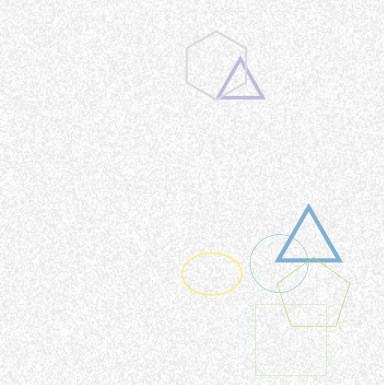[{"shape": "circle", "thickness": 0.5, "radius": 0.38, "center": [0.725, 0.315]}, {"shape": "triangle", "thickness": 2.5, "radius": 0.34, "center": [0.624, 0.78]}, {"shape": "triangle", "thickness": 3, "radius": 0.46, "center": [0.802, 0.37]}, {"shape": "pentagon", "thickness": 0.5, "radius": 0.5, "center": [0.814, 0.233]}, {"shape": "hexagon", "thickness": 1.5, "radius": 0.44, "center": [0.562, 0.83]}, {"shape": "square", "thickness": 0.5, "radius": 0.46, "center": [0.754, 0.118]}, {"shape": "oval", "thickness": 1, "radius": 0.39, "center": [0.55, 0.288]}]